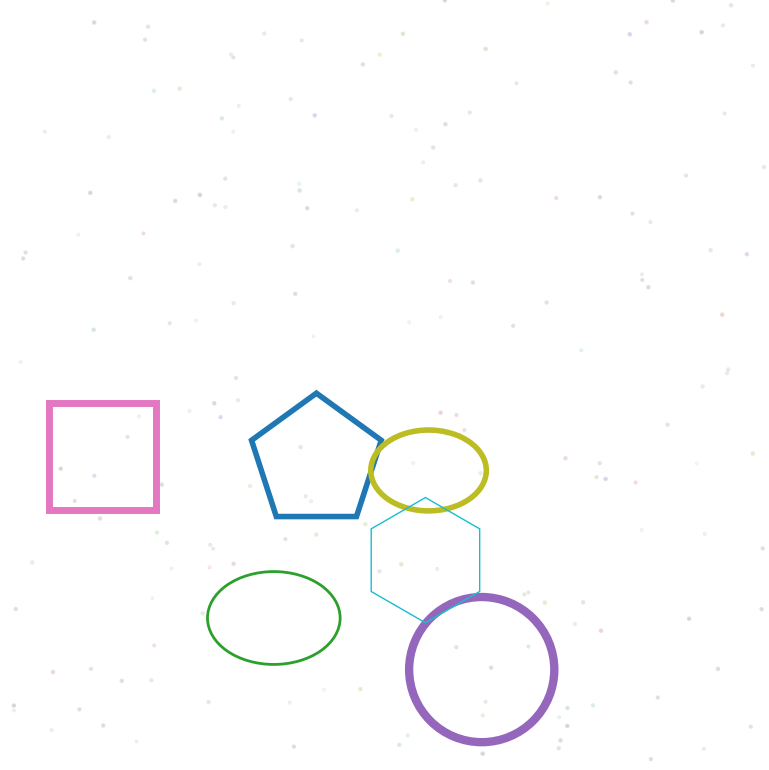[{"shape": "pentagon", "thickness": 2, "radius": 0.44, "center": [0.411, 0.401]}, {"shape": "oval", "thickness": 1, "radius": 0.43, "center": [0.356, 0.197]}, {"shape": "circle", "thickness": 3, "radius": 0.47, "center": [0.626, 0.13]}, {"shape": "square", "thickness": 2.5, "radius": 0.35, "center": [0.133, 0.407]}, {"shape": "oval", "thickness": 2, "radius": 0.38, "center": [0.557, 0.389]}, {"shape": "hexagon", "thickness": 0.5, "radius": 0.41, "center": [0.553, 0.273]}]